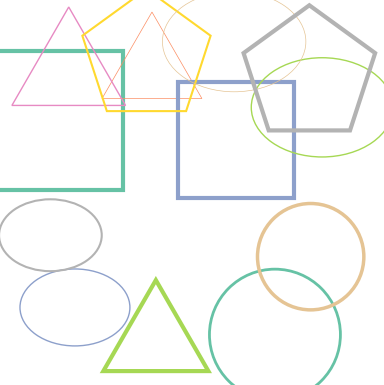[{"shape": "circle", "thickness": 2, "radius": 0.85, "center": [0.714, 0.131]}, {"shape": "square", "thickness": 3, "radius": 0.9, "center": [0.138, 0.687]}, {"shape": "triangle", "thickness": 0.5, "radius": 0.75, "center": [0.395, 0.819]}, {"shape": "oval", "thickness": 1, "radius": 0.71, "center": [0.195, 0.201]}, {"shape": "square", "thickness": 3, "radius": 0.75, "center": [0.614, 0.637]}, {"shape": "triangle", "thickness": 1, "radius": 0.85, "center": [0.179, 0.811]}, {"shape": "oval", "thickness": 1, "radius": 0.92, "center": [0.837, 0.721]}, {"shape": "triangle", "thickness": 3, "radius": 0.79, "center": [0.405, 0.115]}, {"shape": "pentagon", "thickness": 1.5, "radius": 0.88, "center": [0.38, 0.853]}, {"shape": "circle", "thickness": 2.5, "radius": 0.69, "center": [0.807, 0.333]}, {"shape": "oval", "thickness": 0.5, "radius": 0.93, "center": [0.608, 0.892]}, {"shape": "pentagon", "thickness": 3, "radius": 0.9, "center": [0.804, 0.807]}, {"shape": "oval", "thickness": 1.5, "radius": 0.67, "center": [0.131, 0.389]}]